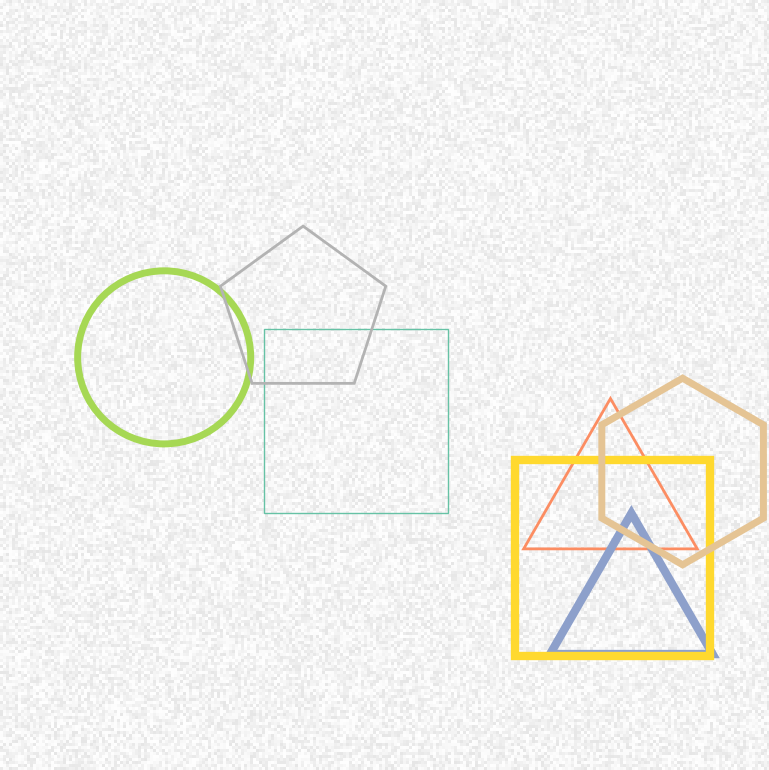[{"shape": "square", "thickness": 0.5, "radius": 0.6, "center": [0.462, 0.453]}, {"shape": "triangle", "thickness": 1, "radius": 0.65, "center": [0.793, 0.352]}, {"shape": "triangle", "thickness": 3, "radius": 0.61, "center": [0.82, 0.212]}, {"shape": "circle", "thickness": 2.5, "radius": 0.56, "center": [0.213, 0.536]}, {"shape": "square", "thickness": 3, "radius": 0.64, "center": [0.795, 0.276]}, {"shape": "hexagon", "thickness": 2.5, "radius": 0.61, "center": [0.887, 0.388]}, {"shape": "pentagon", "thickness": 1, "radius": 0.56, "center": [0.394, 0.593]}]